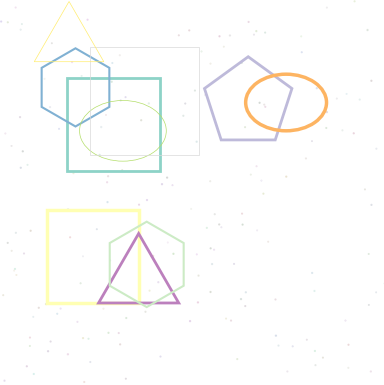[{"shape": "square", "thickness": 2, "radius": 0.61, "center": [0.294, 0.677]}, {"shape": "square", "thickness": 2.5, "radius": 0.6, "center": [0.241, 0.334]}, {"shape": "pentagon", "thickness": 2, "radius": 0.6, "center": [0.645, 0.733]}, {"shape": "hexagon", "thickness": 1.5, "radius": 0.51, "center": [0.196, 0.773]}, {"shape": "oval", "thickness": 2.5, "radius": 0.53, "center": [0.743, 0.734]}, {"shape": "oval", "thickness": 0.5, "radius": 0.56, "center": [0.319, 0.66]}, {"shape": "square", "thickness": 0.5, "radius": 0.7, "center": [0.375, 0.737]}, {"shape": "triangle", "thickness": 2, "radius": 0.6, "center": [0.36, 0.273]}, {"shape": "hexagon", "thickness": 1.5, "radius": 0.55, "center": [0.381, 0.313]}, {"shape": "triangle", "thickness": 0.5, "radius": 0.52, "center": [0.179, 0.892]}]